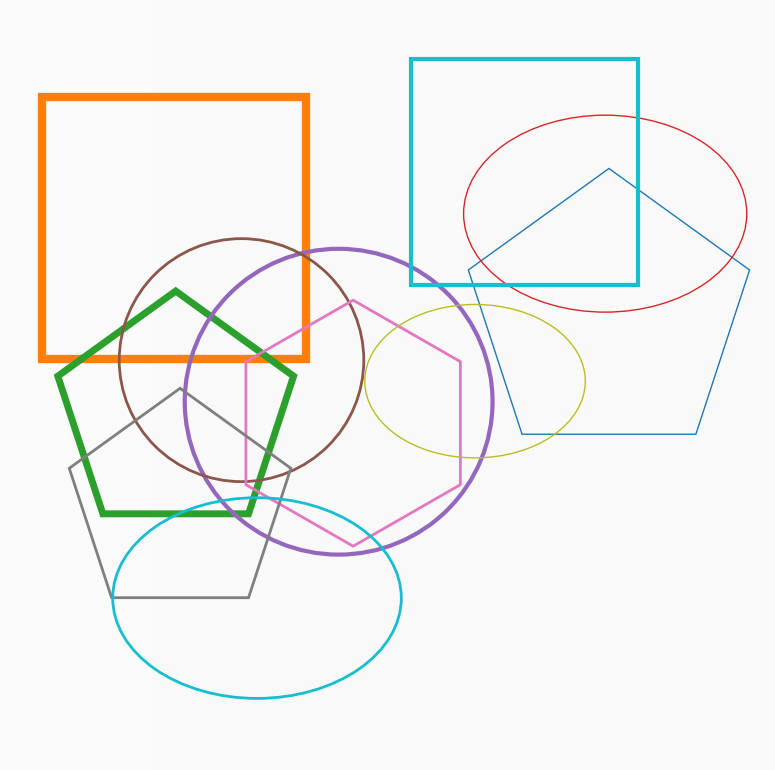[{"shape": "pentagon", "thickness": 0.5, "radius": 0.95, "center": [0.786, 0.59]}, {"shape": "square", "thickness": 3, "radius": 0.85, "center": [0.225, 0.704]}, {"shape": "pentagon", "thickness": 2.5, "radius": 0.8, "center": [0.227, 0.462]}, {"shape": "oval", "thickness": 0.5, "radius": 0.91, "center": [0.781, 0.723]}, {"shape": "circle", "thickness": 1.5, "radius": 0.99, "center": [0.437, 0.478]}, {"shape": "circle", "thickness": 1, "radius": 0.79, "center": [0.312, 0.532]}, {"shape": "hexagon", "thickness": 1, "radius": 0.8, "center": [0.456, 0.45]}, {"shape": "pentagon", "thickness": 1, "radius": 0.75, "center": [0.232, 0.345]}, {"shape": "oval", "thickness": 0.5, "radius": 0.71, "center": [0.613, 0.505]}, {"shape": "square", "thickness": 1.5, "radius": 0.73, "center": [0.677, 0.777]}, {"shape": "oval", "thickness": 1, "radius": 0.93, "center": [0.332, 0.223]}]